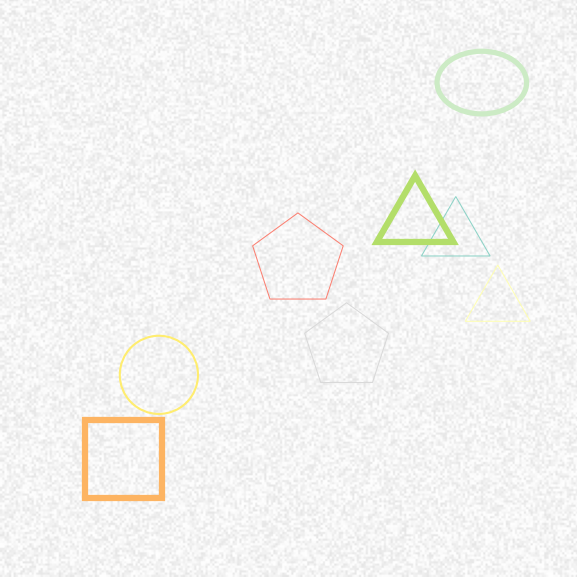[{"shape": "triangle", "thickness": 0.5, "radius": 0.34, "center": [0.789, 0.59]}, {"shape": "triangle", "thickness": 0.5, "radius": 0.32, "center": [0.862, 0.475]}, {"shape": "pentagon", "thickness": 0.5, "radius": 0.41, "center": [0.516, 0.548]}, {"shape": "square", "thickness": 3, "radius": 0.33, "center": [0.213, 0.205]}, {"shape": "triangle", "thickness": 3, "radius": 0.38, "center": [0.719, 0.618]}, {"shape": "pentagon", "thickness": 0.5, "radius": 0.38, "center": [0.6, 0.399]}, {"shape": "oval", "thickness": 2.5, "radius": 0.39, "center": [0.834, 0.856]}, {"shape": "circle", "thickness": 1, "radius": 0.34, "center": [0.275, 0.35]}]